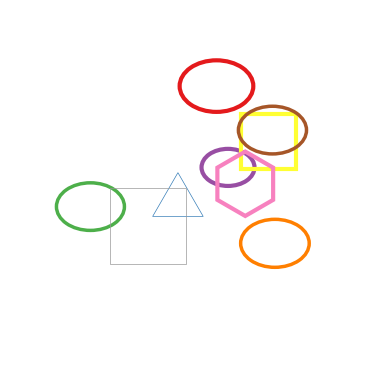[{"shape": "oval", "thickness": 3, "radius": 0.48, "center": [0.562, 0.776]}, {"shape": "triangle", "thickness": 0.5, "radius": 0.38, "center": [0.462, 0.476]}, {"shape": "oval", "thickness": 2.5, "radius": 0.44, "center": [0.235, 0.463]}, {"shape": "oval", "thickness": 3, "radius": 0.34, "center": [0.592, 0.565]}, {"shape": "oval", "thickness": 2.5, "radius": 0.45, "center": [0.714, 0.368]}, {"shape": "square", "thickness": 3, "radius": 0.36, "center": [0.697, 0.633]}, {"shape": "oval", "thickness": 2.5, "radius": 0.44, "center": [0.708, 0.662]}, {"shape": "hexagon", "thickness": 3, "radius": 0.42, "center": [0.637, 0.523]}, {"shape": "square", "thickness": 0.5, "radius": 0.49, "center": [0.385, 0.413]}]